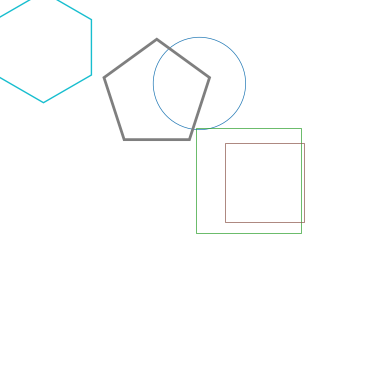[{"shape": "circle", "thickness": 0.5, "radius": 0.6, "center": [0.518, 0.783]}, {"shape": "square", "thickness": 0.5, "radius": 0.68, "center": [0.645, 0.531]}, {"shape": "square", "thickness": 0.5, "radius": 0.51, "center": [0.688, 0.526]}, {"shape": "pentagon", "thickness": 2, "radius": 0.72, "center": [0.407, 0.754]}, {"shape": "hexagon", "thickness": 1, "radius": 0.72, "center": [0.113, 0.877]}]